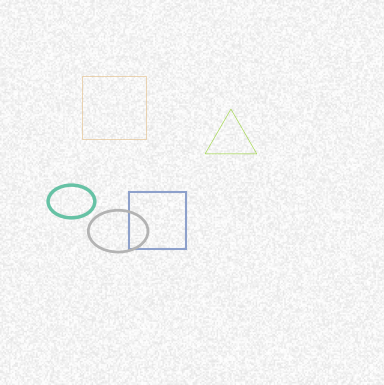[{"shape": "oval", "thickness": 2.5, "radius": 0.3, "center": [0.186, 0.477]}, {"shape": "square", "thickness": 1.5, "radius": 0.37, "center": [0.409, 0.428]}, {"shape": "triangle", "thickness": 0.5, "radius": 0.39, "center": [0.6, 0.639]}, {"shape": "square", "thickness": 0.5, "radius": 0.41, "center": [0.295, 0.721]}, {"shape": "oval", "thickness": 2, "radius": 0.39, "center": [0.307, 0.4]}]